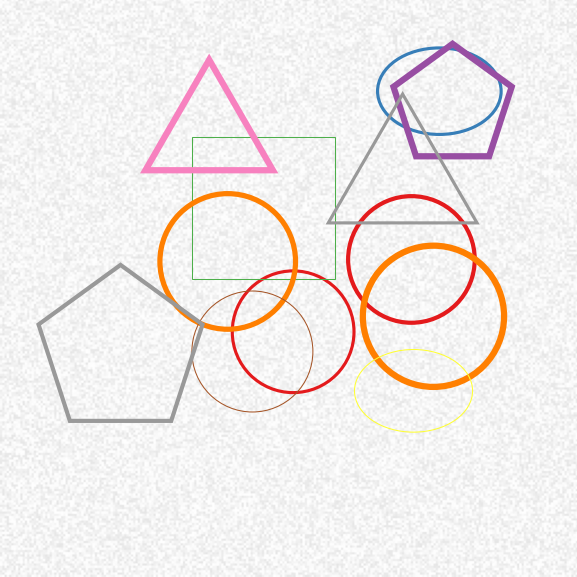[{"shape": "circle", "thickness": 2, "radius": 0.55, "center": [0.712, 0.55]}, {"shape": "circle", "thickness": 1.5, "radius": 0.53, "center": [0.508, 0.425]}, {"shape": "oval", "thickness": 1.5, "radius": 0.53, "center": [0.761, 0.841]}, {"shape": "square", "thickness": 0.5, "radius": 0.62, "center": [0.456, 0.639]}, {"shape": "pentagon", "thickness": 3, "radius": 0.54, "center": [0.784, 0.816]}, {"shape": "circle", "thickness": 3, "radius": 0.61, "center": [0.751, 0.451]}, {"shape": "circle", "thickness": 2.5, "radius": 0.59, "center": [0.394, 0.546]}, {"shape": "oval", "thickness": 0.5, "radius": 0.51, "center": [0.716, 0.322]}, {"shape": "circle", "thickness": 0.5, "radius": 0.52, "center": [0.437, 0.39]}, {"shape": "triangle", "thickness": 3, "radius": 0.64, "center": [0.362, 0.768]}, {"shape": "triangle", "thickness": 1.5, "radius": 0.74, "center": [0.697, 0.688]}, {"shape": "pentagon", "thickness": 2, "radius": 0.75, "center": [0.209, 0.391]}]